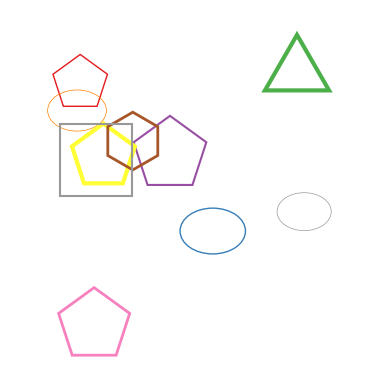[{"shape": "pentagon", "thickness": 1, "radius": 0.37, "center": [0.208, 0.784]}, {"shape": "oval", "thickness": 1, "radius": 0.42, "center": [0.553, 0.4]}, {"shape": "triangle", "thickness": 3, "radius": 0.48, "center": [0.771, 0.813]}, {"shape": "pentagon", "thickness": 1.5, "radius": 0.5, "center": [0.442, 0.6]}, {"shape": "oval", "thickness": 0.5, "radius": 0.38, "center": [0.2, 0.713]}, {"shape": "pentagon", "thickness": 3, "radius": 0.43, "center": [0.269, 0.593]}, {"shape": "hexagon", "thickness": 2, "radius": 0.37, "center": [0.345, 0.634]}, {"shape": "pentagon", "thickness": 2, "radius": 0.49, "center": [0.245, 0.156]}, {"shape": "oval", "thickness": 0.5, "radius": 0.35, "center": [0.79, 0.45]}, {"shape": "square", "thickness": 1.5, "radius": 0.47, "center": [0.25, 0.583]}]